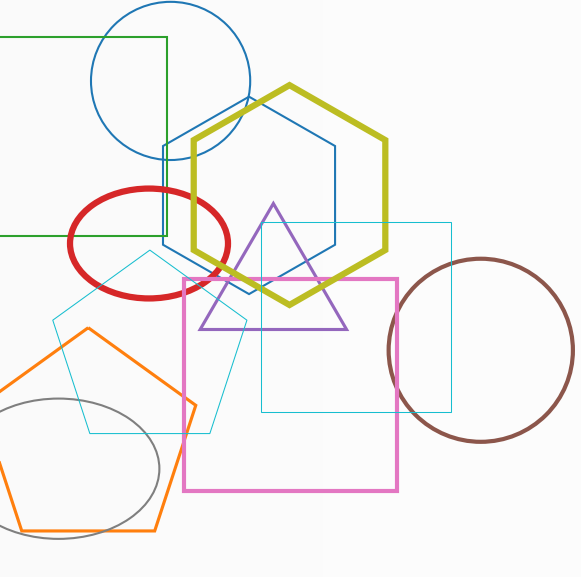[{"shape": "circle", "thickness": 1, "radius": 0.68, "center": [0.293, 0.859]}, {"shape": "hexagon", "thickness": 1, "radius": 0.85, "center": [0.428, 0.661]}, {"shape": "pentagon", "thickness": 1.5, "radius": 0.97, "center": [0.152, 0.237]}, {"shape": "square", "thickness": 1, "radius": 0.86, "center": [0.115, 0.763]}, {"shape": "oval", "thickness": 3, "radius": 0.68, "center": [0.256, 0.577]}, {"shape": "triangle", "thickness": 1.5, "radius": 0.73, "center": [0.47, 0.501]}, {"shape": "circle", "thickness": 2, "radius": 0.79, "center": [0.827, 0.393]}, {"shape": "square", "thickness": 2, "radius": 0.91, "center": [0.499, 0.332]}, {"shape": "oval", "thickness": 1, "radius": 0.87, "center": [0.101, 0.187]}, {"shape": "hexagon", "thickness": 3, "radius": 0.95, "center": [0.498, 0.661]}, {"shape": "pentagon", "thickness": 0.5, "radius": 0.88, "center": [0.258, 0.39]}, {"shape": "square", "thickness": 0.5, "radius": 0.82, "center": [0.613, 0.45]}]